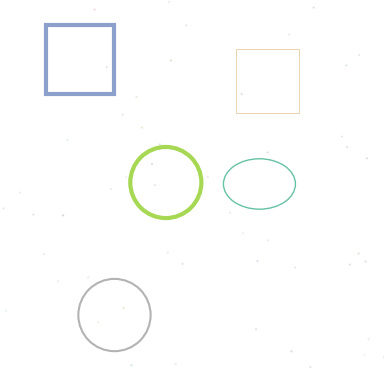[{"shape": "oval", "thickness": 1, "radius": 0.47, "center": [0.674, 0.522]}, {"shape": "square", "thickness": 3, "radius": 0.45, "center": [0.207, 0.845]}, {"shape": "circle", "thickness": 3, "radius": 0.46, "center": [0.431, 0.526]}, {"shape": "square", "thickness": 0.5, "radius": 0.41, "center": [0.695, 0.789]}, {"shape": "circle", "thickness": 1.5, "radius": 0.47, "center": [0.297, 0.182]}]